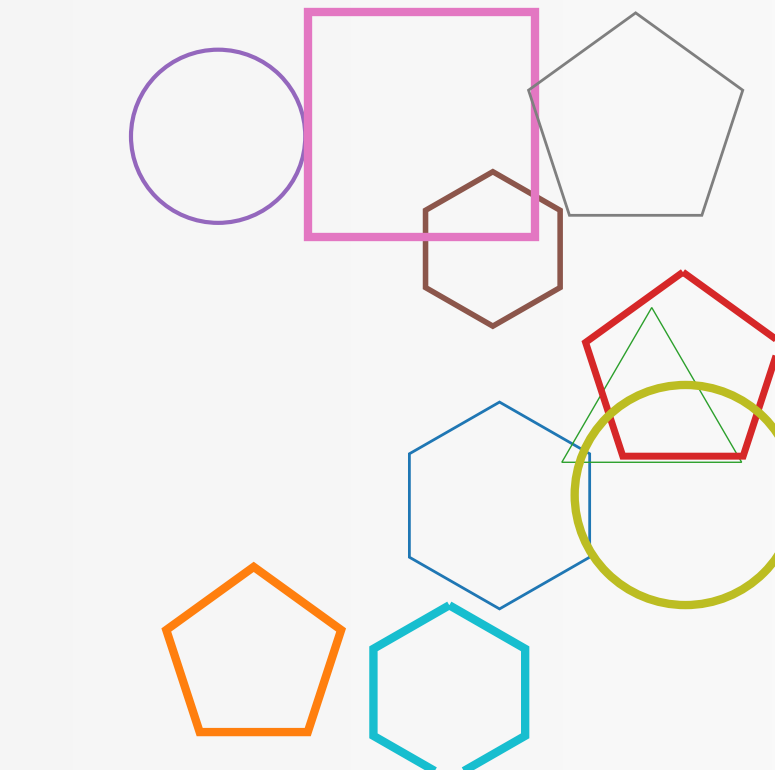[{"shape": "hexagon", "thickness": 1, "radius": 0.67, "center": [0.645, 0.344]}, {"shape": "pentagon", "thickness": 3, "radius": 0.59, "center": [0.327, 0.145]}, {"shape": "triangle", "thickness": 0.5, "radius": 0.67, "center": [0.841, 0.467]}, {"shape": "pentagon", "thickness": 2.5, "radius": 0.66, "center": [0.881, 0.514]}, {"shape": "circle", "thickness": 1.5, "radius": 0.56, "center": [0.281, 0.823]}, {"shape": "hexagon", "thickness": 2, "radius": 0.5, "center": [0.636, 0.677]}, {"shape": "square", "thickness": 3, "radius": 0.73, "center": [0.544, 0.838]}, {"shape": "pentagon", "thickness": 1, "radius": 0.73, "center": [0.82, 0.838]}, {"shape": "circle", "thickness": 3, "radius": 0.71, "center": [0.884, 0.357]}, {"shape": "hexagon", "thickness": 3, "radius": 0.57, "center": [0.58, 0.101]}]